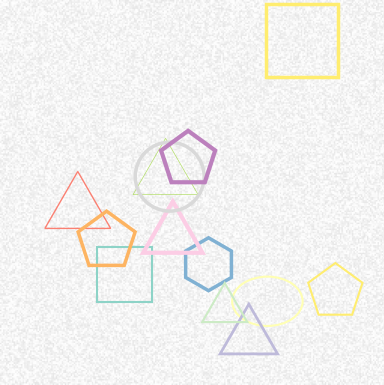[{"shape": "square", "thickness": 1.5, "radius": 0.36, "center": [0.324, 0.286]}, {"shape": "oval", "thickness": 1.5, "radius": 0.46, "center": [0.695, 0.217]}, {"shape": "triangle", "thickness": 2, "radius": 0.43, "center": [0.646, 0.124]}, {"shape": "triangle", "thickness": 1, "radius": 0.49, "center": [0.202, 0.456]}, {"shape": "hexagon", "thickness": 2.5, "radius": 0.34, "center": [0.542, 0.314]}, {"shape": "pentagon", "thickness": 2.5, "radius": 0.39, "center": [0.277, 0.374]}, {"shape": "triangle", "thickness": 0.5, "radius": 0.49, "center": [0.43, 0.543]}, {"shape": "triangle", "thickness": 3, "radius": 0.44, "center": [0.449, 0.388]}, {"shape": "circle", "thickness": 2.5, "radius": 0.45, "center": [0.441, 0.541]}, {"shape": "pentagon", "thickness": 3, "radius": 0.37, "center": [0.489, 0.586]}, {"shape": "triangle", "thickness": 1.5, "radius": 0.34, "center": [0.584, 0.197]}, {"shape": "square", "thickness": 2.5, "radius": 0.47, "center": [0.785, 0.894]}, {"shape": "pentagon", "thickness": 1.5, "radius": 0.37, "center": [0.871, 0.243]}]